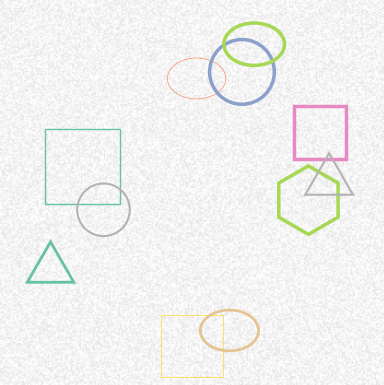[{"shape": "square", "thickness": 1, "radius": 0.49, "center": [0.215, 0.568]}, {"shape": "triangle", "thickness": 2, "radius": 0.35, "center": [0.131, 0.302]}, {"shape": "oval", "thickness": 0.5, "radius": 0.38, "center": [0.511, 0.796]}, {"shape": "circle", "thickness": 2.5, "radius": 0.42, "center": [0.628, 0.813]}, {"shape": "square", "thickness": 2.5, "radius": 0.34, "center": [0.831, 0.656]}, {"shape": "oval", "thickness": 2.5, "radius": 0.39, "center": [0.66, 0.885]}, {"shape": "hexagon", "thickness": 2.5, "radius": 0.44, "center": [0.801, 0.48]}, {"shape": "square", "thickness": 0.5, "radius": 0.4, "center": [0.498, 0.101]}, {"shape": "oval", "thickness": 2, "radius": 0.38, "center": [0.596, 0.142]}, {"shape": "circle", "thickness": 1.5, "radius": 0.34, "center": [0.269, 0.455]}, {"shape": "triangle", "thickness": 1.5, "radius": 0.36, "center": [0.855, 0.53]}]